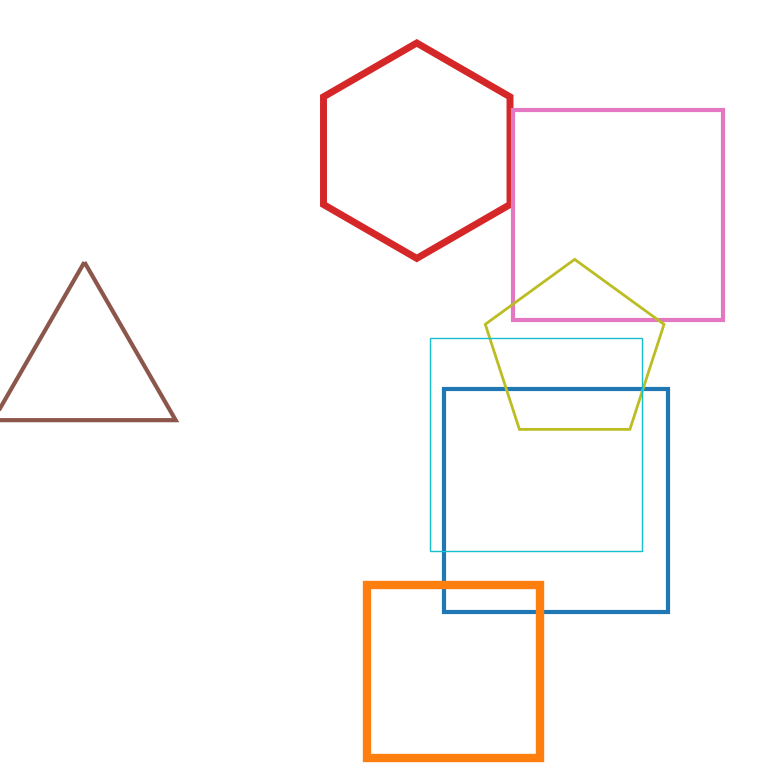[{"shape": "square", "thickness": 1.5, "radius": 0.73, "center": [0.722, 0.35]}, {"shape": "square", "thickness": 3, "radius": 0.56, "center": [0.589, 0.128]}, {"shape": "hexagon", "thickness": 2.5, "radius": 0.7, "center": [0.541, 0.804]}, {"shape": "triangle", "thickness": 1.5, "radius": 0.68, "center": [0.11, 0.523]}, {"shape": "square", "thickness": 1.5, "radius": 0.68, "center": [0.803, 0.72]}, {"shape": "pentagon", "thickness": 1, "radius": 0.61, "center": [0.746, 0.541]}, {"shape": "square", "thickness": 0.5, "radius": 0.69, "center": [0.696, 0.423]}]